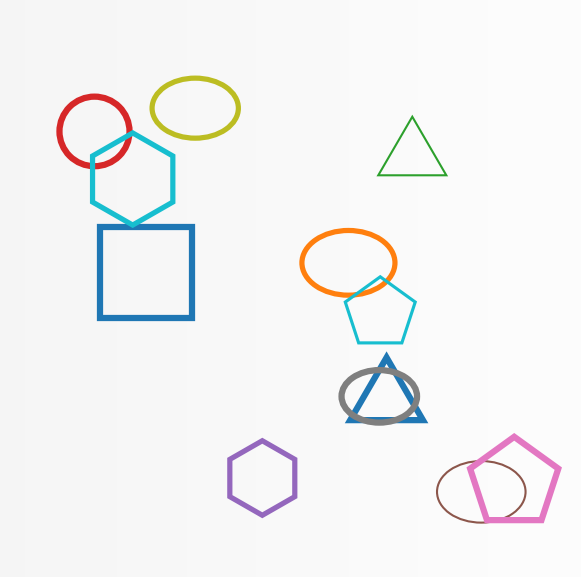[{"shape": "triangle", "thickness": 3, "radius": 0.36, "center": [0.665, 0.308]}, {"shape": "square", "thickness": 3, "radius": 0.39, "center": [0.251, 0.527]}, {"shape": "oval", "thickness": 2.5, "radius": 0.4, "center": [0.599, 0.544]}, {"shape": "triangle", "thickness": 1, "radius": 0.34, "center": [0.709, 0.729]}, {"shape": "circle", "thickness": 3, "radius": 0.3, "center": [0.163, 0.772]}, {"shape": "hexagon", "thickness": 2.5, "radius": 0.32, "center": [0.451, 0.171]}, {"shape": "oval", "thickness": 1, "radius": 0.38, "center": [0.828, 0.147]}, {"shape": "pentagon", "thickness": 3, "radius": 0.4, "center": [0.885, 0.163]}, {"shape": "oval", "thickness": 3, "radius": 0.32, "center": [0.653, 0.313]}, {"shape": "oval", "thickness": 2.5, "radius": 0.37, "center": [0.336, 0.812]}, {"shape": "pentagon", "thickness": 1.5, "radius": 0.32, "center": [0.654, 0.457]}, {"shape": "hexagon", "thickness": 2.5, "radius": 0.4, "center": [0.228, 0.689]}]